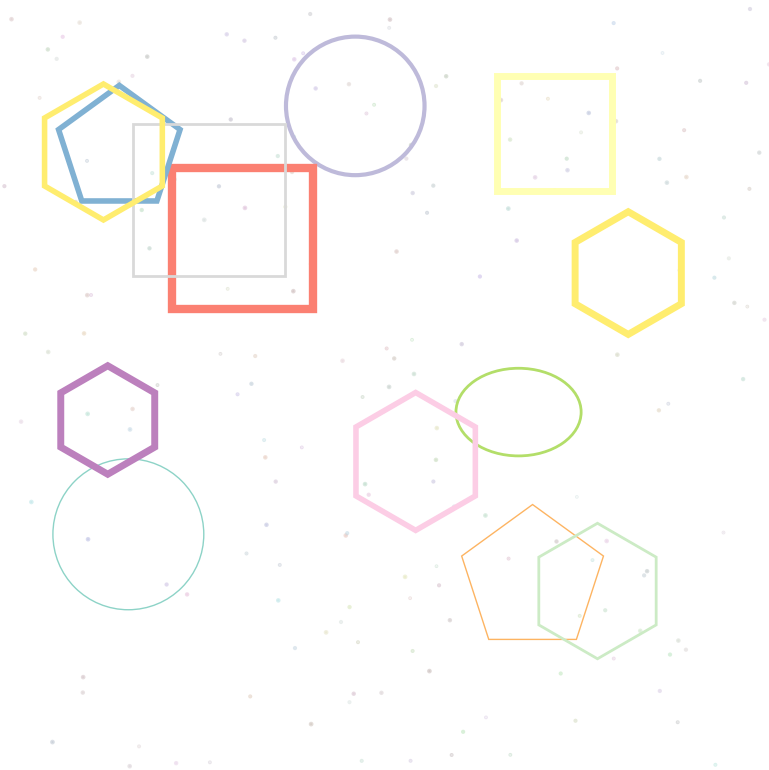[{"shape": "circle", "thickness": 0.5, "radius": 0.49, "center": [0.167, 0.306]}, {"shape": "square", "thickness": 2.5, "radius": 0.37, "center": [0.72, 0.827]}, {"shape": "circle", "thickness": 1.5, "radius": 0.45, "center": [0.461, 0.862]}, {"shape": "square", "thickness": 3, "radius": 0.46, "center": [0.315, 0.69]}, {"shape": "pentagon", "thickness": 2, "radius": 0.41, "center": [0.155, 0.806]}, {"shape": "pentagon", "thickness": 0.5, "radius": 0.48, "center": [0.692, 0.248]}, {"shape": "oval", "thickness": 1, "radius": 0.41, "center": [0.673, 0.465]}, {"shape": "hexagon", "thickness": 2, "radius": 0.45, "center": [0.54, 0.401]}, {"shape": "square", "thickness": 1, "radius": 0.49, "center": [0.271, 0.74]}, {"shape": "hexagon", "thickness": 2.5, "radius": 0.35, "center": [0.14, 0.455]}, {"shape": "hexagon", "thickness": 1, "radius": 0.44, "center": [0.776, 0.232]}, {"shape": "hexagon", "thickness": 2.5, "radius": 0.4, "center": [0.816, 0.645]}, {"shape": "hexagon", "thickness": 2, "radius": 0.44, "center": [0.134, 0.803]}]